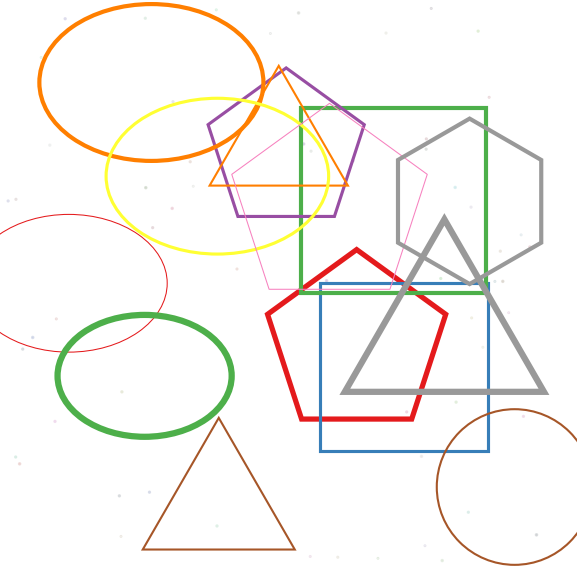[{"shape": "pentagon", "thickness": 2.5, "radius": 0.81, "center": [0.618, 0.405]}, {"shape": "oval", "thickness": 0.5, "radius": 0.85, "center": [0.119, 0.509]}, {"shape": "square", "thickness": 1.5, "radius": 0.73, "center": [0.7, 0.364]}, {"shape": "oval", "thickness": 3, "radius": 0.75, "center": [0.25, 0.348]}, {"shape": "square", "thickness": 2, "radius": 0.8, "center": [0.682, 0.652]}, {"shape": "pentagon", "thickness": 1.5, "radius": 0.71, "center": [0.496, 0.739]}, {"shape": "triangle", "thickness": 1, "radius": 0.69, "center": [0.483, 0.747]}, {"shape": "oval", "thickness": 2, "radius": 0.97, "center": [0.262, 0.856]}, {"shape": "oval", "thickness": 1.5, "radius": 0.96, "center": [0.376, 0.694]}, {"shape": "triangle", "thickness": 1, "radius": 0.76, "center": [0.379, 0.124]}, {"shape": "circle", "thickness": 1, "radius": 0.67, "center": [0.891, 0.156]}, {"shape": "pentagon", "thickness": 0.5, "radius": 0.89, "center": [0.571, 0.642]}, {"shape": "hexagon", "thickness": 2, "radius": 0.72, "center": [0.813, 0.651]}, {"shape": "triangle", "thickness": 3, "radius": 1.0, "center": [0.77, 0.42]}]